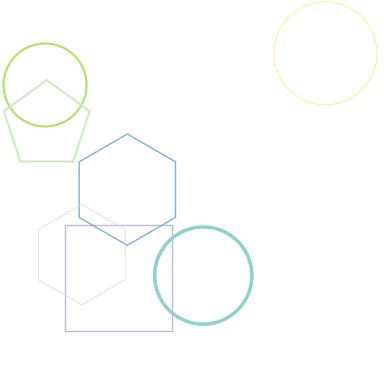[{"shape": "circle", "thickness": 2.5, "radius": 0.63, "center": [0.528, 0.284]}, {"shape": "square", "thickness": 1, "radius": 0.69, "center": [0.308, 0.278]}, {"shape": "hexagon", "thickness": 1, "radius": 0.72, "center": [0.331, 0.507]}, {"shape": "circle", "thickness": 1.5, "radius": 0.54, "center": [0.117, 0.779]}, {"shape": "hexagon", "thickness": 0.5, "radius": 0.65, "center": [0.213, 0.339]}, {"shape": "pentagon", "thickness": 1.5, "radius": 0.58, "center": [0.121, 0.675]}, {"shape": "circle", "thickness": 0.5, "radius": 0.67, "center": [0.845, 0.862]}]